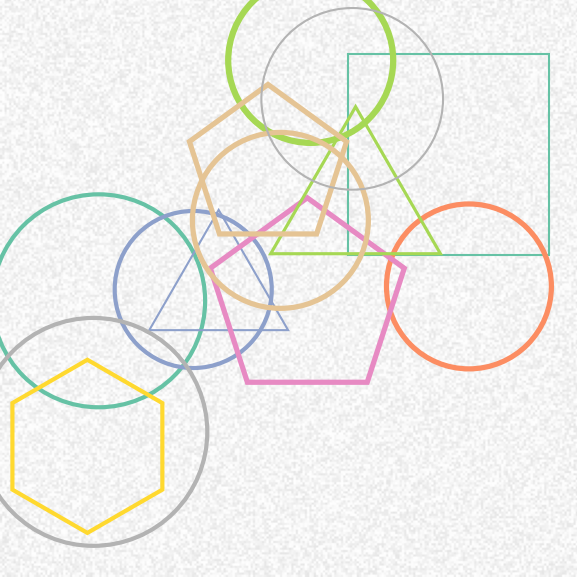[{"shape": "square", "thickness": 1, "radius": 0.87, "center": [0.777, 0.731]}, {"shape": "circle", "thickness": 2, "radius": 0.92, "center": [0.171, 0.478]}, {"shape": "circle", "thickness": 2.5, "radius": 0.71, "center": [0.812, 0.503]}, {"shape": "triangle", "thickness": 1, "radius": 0.69, "center": [0.379, 0.497]}, {"shape": "circle", "thickness": 2, "radius": 0.68, "center": [0.335, 0.498]}, {"shape": "pentagon", "thickness": 2.5, "radius": 0.88, "center": [0.532, 0.48]}, {"shape": "circle", "thickness": 3, "radius": 0.71, "center": [0.538, 0.895]}, {"shape": "triangle", "thickness": 1.5, "radius": 0.85, "center": [0.616, 0.645]}, {"shape": "hexagon", "thickness": 2, "radius": 0.75, "center": [0.151, 0.226]}, {"shape": "pentagon", "thickness": 2.5, "radius": 0.72, "center": [0.464, 0.71]}, {"shape": "circle", "thickness": 2.5, "radius": 0.76, "center": [0.485, 0.618]}, {"shape": "circle", "thickness": 2, "radius": 0.99, "center": [0.162, 0.251]}, {"shape": "circle", "thickness": 1, "radius": 0.79, "center": [0.61, 0.828]}]